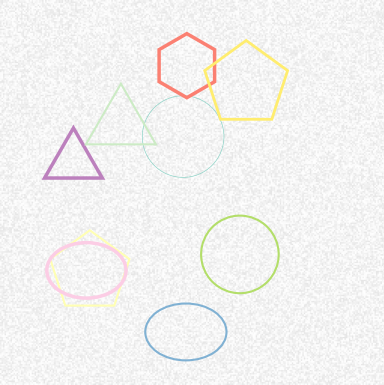[{"shape": "circle", "thickness": 0.5, "radius": 0.53, "center": [0.476, 0.645]}, {"shape": "pentagon", "thickness": 1.5, "radius": 0.54, "center": [0.233, 0.294]}, {"shape": "hexagon", "thickness": 2.5, "radius": 0.42, "center": [0.485, 0.829]}, {"shape": "oval", "thickness": 1.5, "radius": 0.53, "center": [0.483, 0.138]}, {"shape": "circle", "thickness": 1.5, "radius": 0.5, "center": [0.623, 0.339]}, {"shape": "oval", "thickness": 2.5, "radius": 0.51, "center": [0.224, 0.298]}, {"shape": "triangle", "thickness": 2.5, "radius": 0.43, "center": [0.191, 0.581]}, {"shape": "triangle", "thickness": 1.5, "radius": 0.52, "center": [0.314, 0.678]}, {"shape": "pentagon", "thickness": 2, "radius": 0.57, "center": [0.639, 0.782]}]